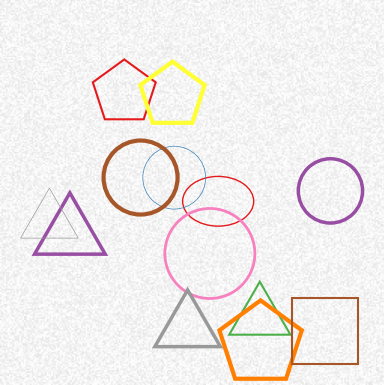[{"shape": "pentagon", "thickness": 1.5, "radius": 0.43, "center": [0.323, 0.76]}, {"shape": "oval", "thickness": 1, "radius": 0.46, "center": [0.567, 0.477]}, {"shape": "circle", "thickness": 0.5, "radius": 0.41, "center": [0.453, 0.539]}, {"shape": "triangle", "thickness": 1.5, "radius": 0.46, "center": [0.675, 0.177]}, {"shape": "triangle", "thickness": 2.5, "radius": 0.53, "center": [0.181, 0.393]}, {"shape": "circle", "thickness": 2.5, "radius": 0.42, "center": [0.858, 0.504]}, {"shape": "pentagon", "thickness": 3, "radius": 0.56, "center": [0.677, 0.107]}, {"shape": "pentagon", "thickness": 3, "radius": 0.44, "center": [0.448, 0.752]}, {"shape": "circle", "thickness": 3, "radius": 0.48, "center": [0.365, 0.539]}, {"shape": "square", "thickness": 1.5, "radius": 0.43, "center": [0.844, 0.139]}, {"shape": "circle", "thickness": 2, "radius": 0.58, "center": [0.545, 0.342]}, {"shape": "triangle", "thickness": 2.5, "radius": 0.49, "center": [0.487, 0.149]}, {"shape": "triangle", "thickness": 0.5, "radius": 0.43, "center": [0.128, 0.425]}]